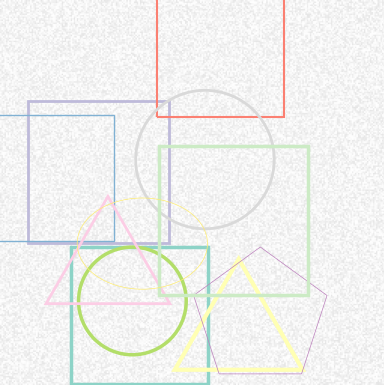[{"shape": "square", "thickness": 2.5, "radius": 0.89, "center": [0.362, 0.18]}, {"shape": "triangle", "thickness": 3, "radius": 0.96, "center": [0.62, 0.135]}, {"shape": "square", "thickness": 2, "radius": 0.92, "center": [0.256, 0.553]}, {"shape": "square", "thickness": 1.5, "radius": 0.82, "center": [0.573, 0.86]}, {"shape": "square", "thickness": 1, "radius": 0.81, "center": [0.132, 0.537]}, {"shape": "circle", "thickness": 2.5, "radius": 0.7, "center": [0.344, 0.218]}, {"shape": "triangle", "thickness": 2, "radius": 0.93, "center": [0.28, 0.304]}, {"shape": "circle", "thickness": 2, "radius": 0.9, "center": [0.532, 0.586]}, {"shape": "pentagon", "thickness": 0.5, "radius": 0.91, "center": [0.676, 0.176]}, {"shape": "square", "thickness": 2.5, "radius": 0.97, "center": [0.606, 0.427]}, {"shape": "oval", "thickness": 0.5, "radius": 0.85, "center": [0.37, 0.367]}]